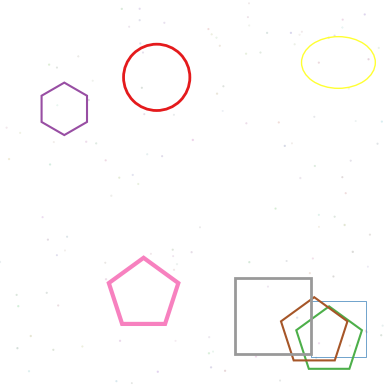[{"shape": "circle", "thickness": 2, "radius": 0.43, "center": [0.407, 0.799]}, {"shape": "square", "thickness": 0.5, "radius": 0.36, "center": [0.88, 0.145]}, {"shape": "pentagon", "thickness": 1.5, "radius": 0.45, "center": [0.855, 0.115]}, {"shape": "hexagon", "thickness": 1.5, "radius": 0.34, "center": [0.167, 0.717]}, {"shape": "oval", "thickness": 1, "radius": 0.48, "center": [0.879, 0.838]}, {"shape": "pentagon", "thickness": 1.5, "radius": 0.45, "center": [0.816, 0.137]}, {"shape": "pentagon", "thickness": 3, "radius": 0.47, "center": [0.373, 0.235]}, {"shape": "square", "thickness": 2, "radius": 0.49, "center": [0.708, 0.18]}]